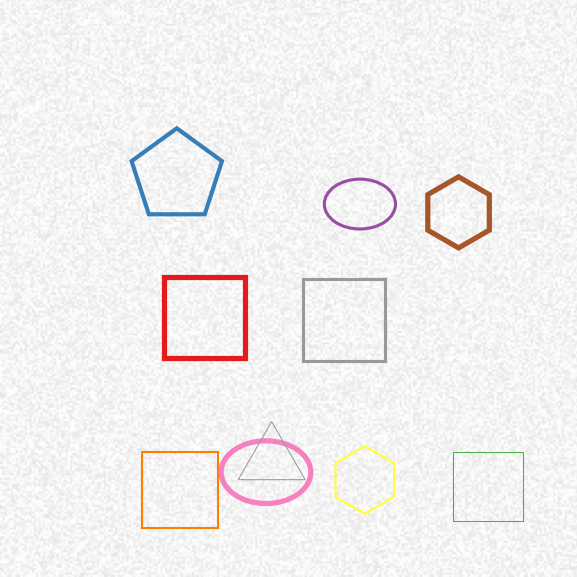[{"shape": "square", "thickness": 2.5, "radius": 0.35, "center": [0.355, 0.449]}, {"shape": "pentagon", "thickness": 2, "radius": 0.41, "center": [0.306, 0.695]}, {"shape": "square", "thickness": 0.5, "radius": 0.3, "center": [0.845, 0.157]}, {"shape": "oval", "thickness": 1.5, "radius": 0.31, "center": [0.623, 0.646]}, {"shape": "square", "thickness": 1, "radius": 0.33, "center": [0.312, 0.151]}, {"shape": "hexagon", "thickness": 1, "radius": 0.29, "center": [0.632, 0.168]}, {"shape": "hexagon", "thickness": 2.5, "radius": 0.31, "center": [0.794, 0.631]}, {"shape": "oval", "thickness": 2.5, "radius": 0.39, "center": [0.461, 0.182]}, {"shape": "square", "thickness": 1.5, "radius": 0.36, "center": [0.595, 0.445]}, {"shape": "triangle", "thickness": 0.5, "radius": 0.34, "center": [0.47, 0.202]}]